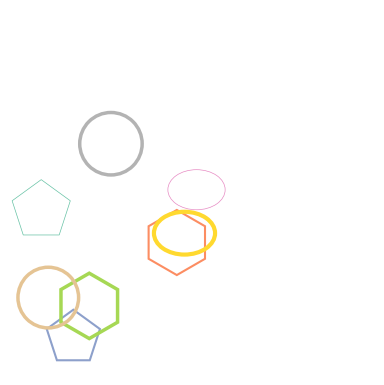[{"shape": "pentagon", "thickness": 0.5, "radius": 0.4, "center": [0.107, 0.454]}, {"shape": "hexagon", "thickness": 1.5, "radius": 0.42, "center": [0.459, 0.37]}, {"shape": "pentagon", "thickness": 1.5, "radius": 0.36, "center": [0.191, 0.123]}, {"shape": "oval", "thickness": 0.5, "radius": 0.37, "center": [0.51, 0.507]}, {"shape": "hexagon", "thickness": 2.5, "radius": 0.42, "center": [0.232, 0.205]}, {"shape": "oval", "thickness": 3, "radius": 0.4, "center": [0.479, 0.394]}, {"shape": "circle", "thickness": 2.5, "radius": 0.39, "center": [0.125, 0.227]}, {"shape": "circle", "thickness": 2.5, "radius": 0.41, "center": [0.288, 0.627]}]